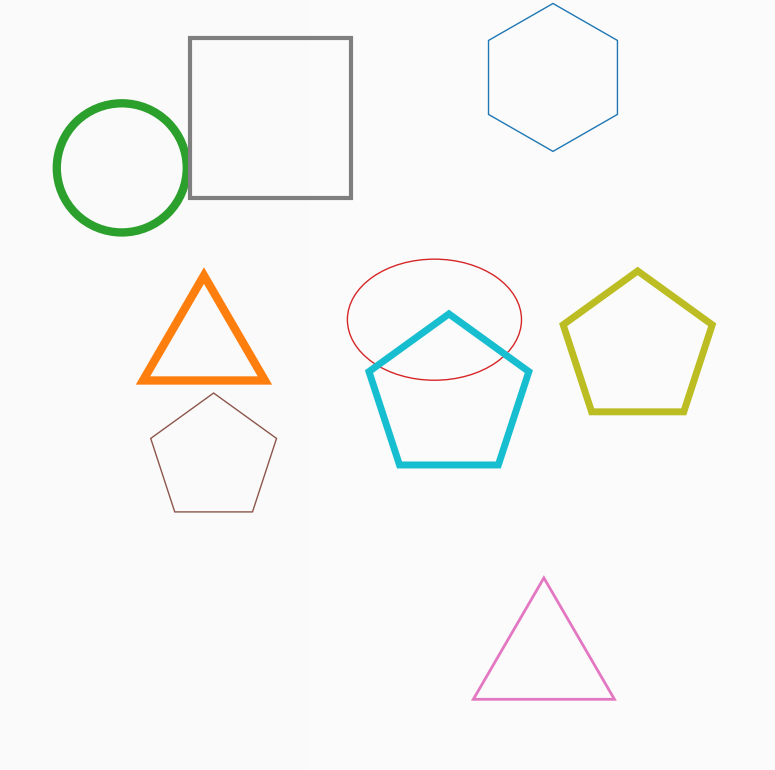[{"shape": "hexagon", "thickness": 0.5, "radius": 0.48, "center": [0.714, 0.899]}, {"shape": "triangle", "thickness": 3, "radius": 0.45, "center": [0.263, 0.551]}, {"shape": "circle", "thickness": 3, "radius": 0.42, "center": [0.157, 0.782]}, {"shape": "oval", "thickness": 0.5, "radius": 0.56, "center": [0.561, 0.585]}, {"shape": "pentagon", "thickness": 0.5, "radius": 0.43, "center": [0.276, 0.404]}, {"shape": "triangle", "thickness": 1, "radius": 0.53, "center": [0.702, 0.144]}, {"shape": "square", "thickness": 1.5, "radius": 0.52, "center": [0.349, 0.847]}, {"shape": "pentagon", "thickness": 2.5, "radius": 0.51, "center": [0.823, 0.547]}, {"shape": "pentagon", "thickness": 2.5, "radius": 0.54, "center": [0.579, 0.484]}]